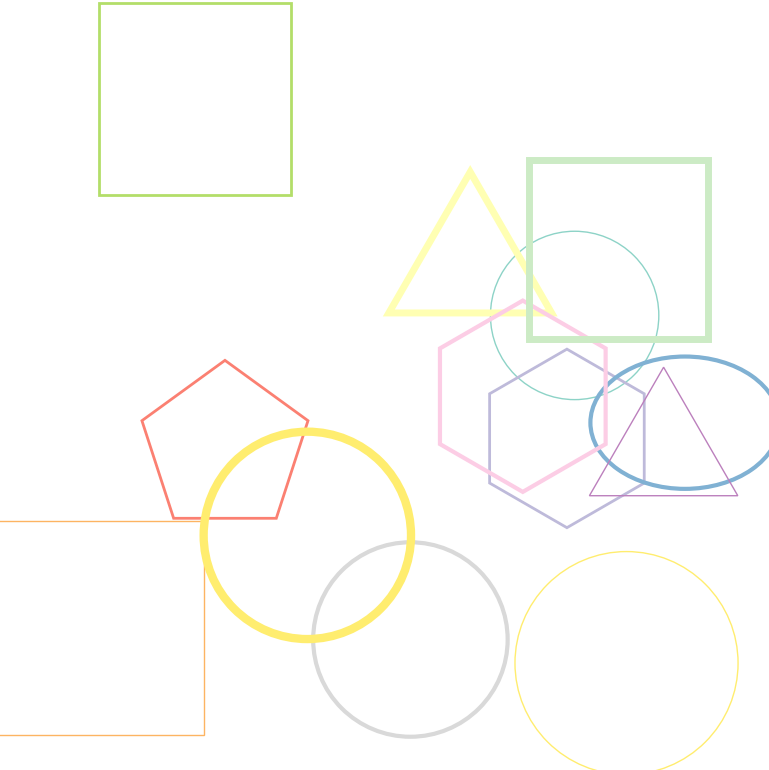[{"shape": "circle", "thickness": 0.5, "radius": 0.55, "center": [0.746, 0.59]}, {"shape": "triangle", "thickness": 2.5, "radius": 0.61, "center": [0.611, 0.655]}, {"shape": "hexagon", "thickness": 1, "radius": 0.58, "center": [0.736, 0.431]}, {"shape": "pentagon", "thickness": 1, "radius": 0.57, "center": [0.292, 0.419]}, {"shape": "oval", "thickness": 1.5, "radius": 0.61, "center": [0.89, 0.451]}, {"shape": "square", "thickness": 0.5, "radius": 0.7, "center": [0.125, 0.184]}, {"shape": "square", "thickness": 1, "radius": 0.62, "center": [0.253, 0.872]}, {"shape": "hexagon", "thickness": 1.5, "radius": 0.62, "center": [0.679, 0.485]}, {"shape": "circle", "thickness": 1.5, "radius": 0.63, "center": [0.533, 0.169]}, {"shape": "triangle", "thickness": 0.5, "radius": 0.56, "center": [0.862, 0.412]}, {"shape": "square", "thickness": 2.5, "radius": 0.58, "center": [0.803, 0.676]}, {"shape": "circle", "thickness": 0.5, "radius": 0.72, "center": [0.814, 0.139]}, {"shape": "circle", "thickness": 3, "radius": 0.67, "center": [0.399, 0.305]}]